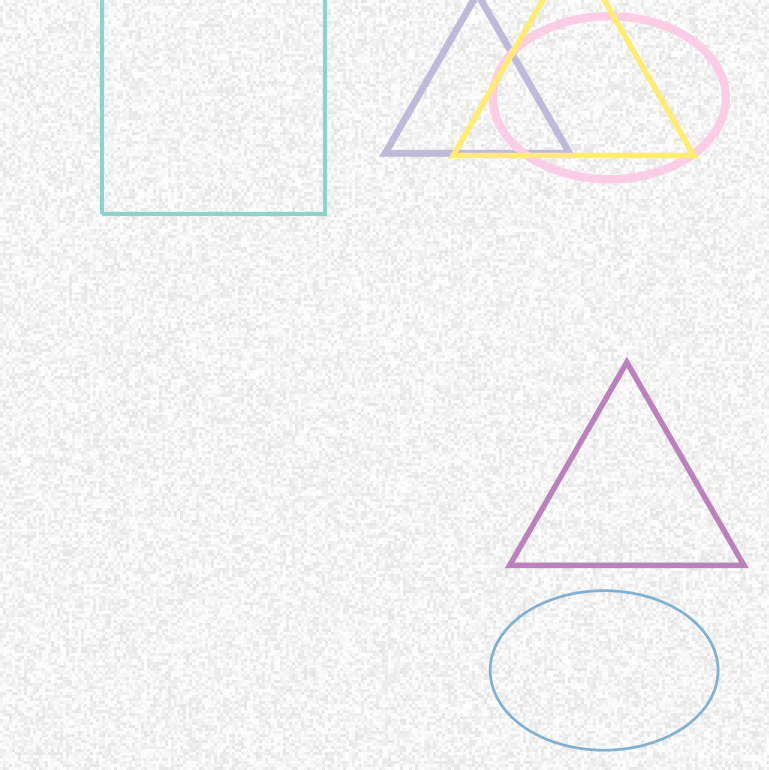[{"shape": "square", "thickness": 1.5, "radius": 0.72, "center": [0.278, 0.867]}, {"shape": "triangle", "thickness": 2.5, "radius": 0.69, "center": [0.62, 0.87]}, {"shape": "oval", "thickness": 1, "radius": 0.74, "center": [0.785, 0.129]}, {"shape": "oval", "thickness": 3, "radius": 0.76, "center": [0.791, 0.873]}, {"shape": "triangle", "thickness": 2, "radius": 0.88, "center": [0.814, 0.354]}, {"shape": "triangle", "thickness": 2, "radius": 0.9, "center": [0.745, 0.888]}]